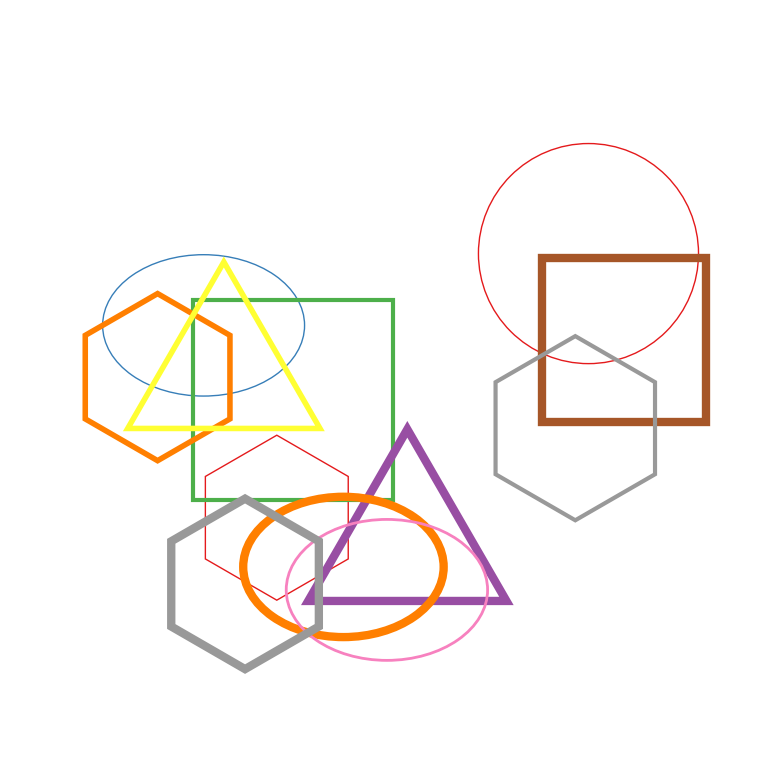[{"shape": "hexagon", "thickness": 0.5, "radius": 0.54, "center": [0.359, 0.328]}, {"shape": "circle", "thickness": 0.5, "radius": 0.71, "center": [0.764, 0.671]}, {"shape": "oval", "thickness": 0.5, "radius": 0.66, "center": [0.264, 0.577]}, {"shape": "square", "thickness": 1.5, "radius": 0.65, "center": [0.38, 0.481]}, {"shape": "triangle", "thickness": 3, "radius": 0.74, "center": [0.529, 0.294]}, {"shape": "hexagon", "thickness": 2, "radius": 0.54, "center": [0.205, 0.51]}, {"shape": "oval", "thickness": 3, "radius": 0.65, "center": [0.446, 0.264]}, {"shape": "triangle", "thickness": 2, "radius": 0.72, "center": [0.291, 0.516]}, {"shape": "square", "thickness": 3, "radius": 0.53, "center": [0.81, 0.558]}, {"shape": "oval", "thickness": 1, "radius": 0.65, "center": [0.502, 0.234]}, {"shape": "hexagon", "thickness": 1.5, "radius": 0.6, "center": [0.747, 0.444]}, {"shape": "hexagon", "thickness": 3, "radius": 0.55, "center": [0.318, 0.242]}]